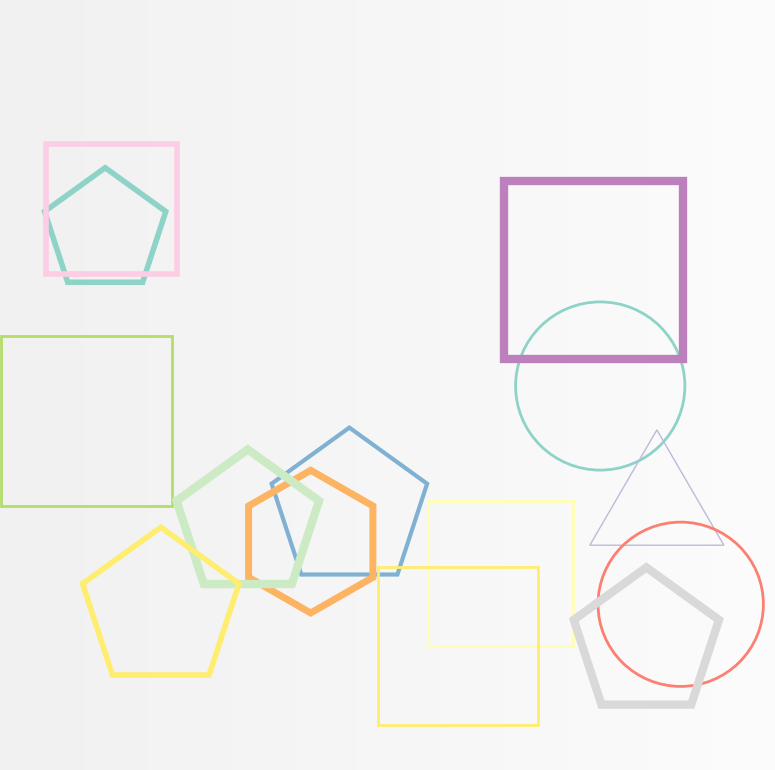[{"shape": "pentagon", "thickness": 2, "radius": 0.41, "center": [0.136, 0.7]}, {"shape": "circle", "thickness": 1, "radius": 0.55, "center": [0.774, 0.499]}, {"shape": "square", "thickness": 1, "radius": 0.47, "center": [0.646, 0.255]}, {"shape": "triangle", "thickness": 0.5, "radius": 0.5, "center": [0.848, 0.342]}, {"shape": "circle", "thickness": 1, "radius": 0.53, "center": [0.878, 0.215]}, {"shape": "pentagon", "thickness": 1.5, "radius": 0.53, "center": [0.451, 0.339]}, {"shape": "hexagon", "thickness": 2.5, "radius": 0.46, "center": [0.401, 0.297]}, {"shape": "square", "thickness": 1, "radius": 0.55, "center": [0.112, 0.453]}, {"shape": "square", "thickness": 2, "radius": 0.42, "center": [0.143, 0.729]}, {"shape": "pentagon", "thickness": 3, "radius": 0.49, "center": [0.834, 0.165]}, {"shape": "square", "thickness": 3, "radius": 0.58, "center": [0.766, 0.649]}, {"shape": "pentagon", "thickness": 3, "radius": 0.48, "center": [0.32, 0.32]}, {"shape": "pentagon", "thickness": 2, "radius": 0.53, "center": [0.207, 0.209]}, {"shape": "square", "thickness": 1, "radius": 0.51, "center": [0.591, 0.161]}]